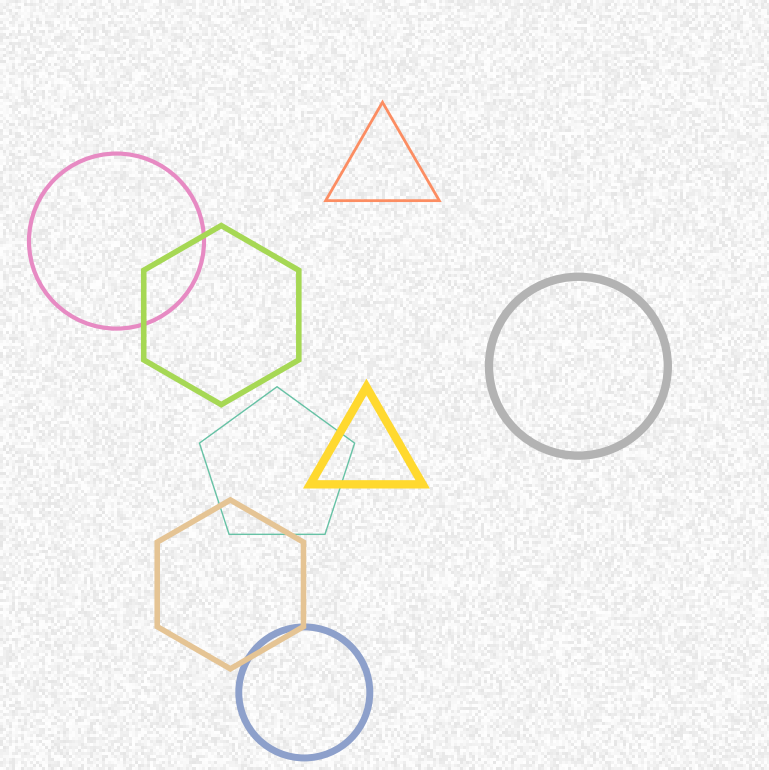[{"shape": "pentagon", "thickness": 0.5, "radius": 0.53, "center": [0.36, 0.392]}, {"shape": "triangle", "thickness": 1, "radius": 0.43, "center": [0.497, 0.782]}, {"shape": "circle", "thickness": 2.5, "radius": 0.43, "center": [0.395, 0.101]}, {"shape": "circle", "thickness": 1.5, "radius": 0.57, "center": [0.151, 0.687]}, {"shape": "hexagon", "thickness": 2, "radius": 0.58, "center": [0.287, 0.591]}, {"shape": "triangle", "thickness": 3, "radius": 0.42, "center": [0.476, 0.413]}, {"shape": "hexagon", "thickness": 2, "radius": 0.55, "center": [0.299, 0.241]}, {"shape": "circle", "thickness": 3, "radius": 0.58, "center": [0.751, 0.524]}]